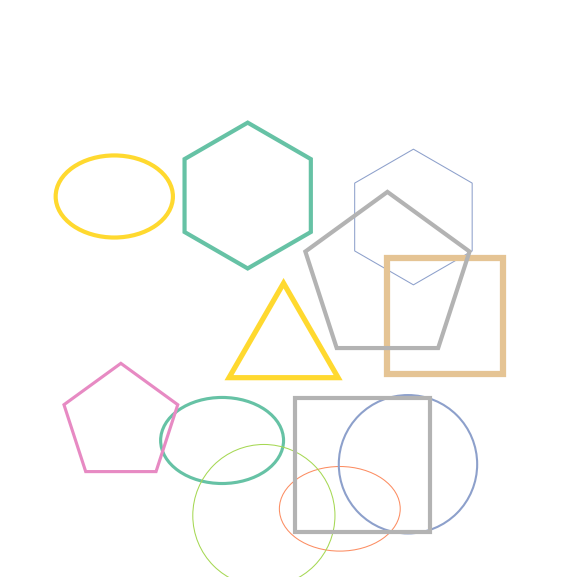[{"shape": "oval", "thickness": 1.5, "radius": 0.53, "center": [0.385, 0.236]}, {"shape": "hexagon", "thickness": 2, "radius": 0.63, "center": [0.429, 0.661]}, {"shape": "oval", "thickness": 0.5, "radius": 0.52, "center": [0.588, 0.118]}, {"shape": "circle", "thickness": 1, "radius": 0.6, "center": [0.706, 0.195]}, {"shape": "hexagon", "thickness": 0.5, "radius": 0.59, "center": [0.716, 0.623]}, {"shape": "pentagon", "thickness": 1.5, "radius": 0.52, "center": [0.209, 0.266]}, {"shape": "circle", "thickness": 0.5, "radius": 0.62, "center": [0.457, 0.106]}, {"shape": "oval", "thickness": 2, "radius": 0.51, "center": [0.198, 0.659]}, {"shape": "triangle", "thickness": 2.5, "radius": 0.55, "center": [0.491, 0.4]}, {"shape": "square", "thickness": 3, "radius": 0.5, "center": [0.771, 0.452]}, {"shape": "square", "thickness": 2, "radius": 0.58, "center": [0.628, 0.194]}, {"shape": "pentagon", "thickness": 2, "radius": 0.75, "center": [0.671, 0.517]}]